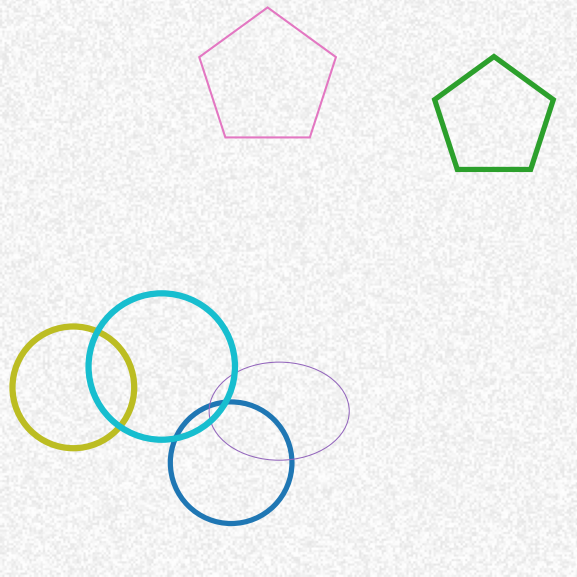[{"shape": "circle", "thickness": 2.5, "radius": 0.53, "center": [0.4, 0.198]}, {"shape": "pentagon", "thickness": 2.5, "radius": 0.54, "center": [0.855, 0.793]}, {"shape": "oval", "thickness": 0.5, "radius": 0.61, "center": [0.483, 0.287]}, {"shape": "pentagon", "thickness": 1, "radius": 0.62, "center": [0.463, 0.862]}, {"shape": "circle", "thickness": 3, "radius": 0.53, "center": [0.127, 0.328]}, {"shape": "circle", "thickness": 3, "radius": 0.63, "center": [0.28, 0.364]}]